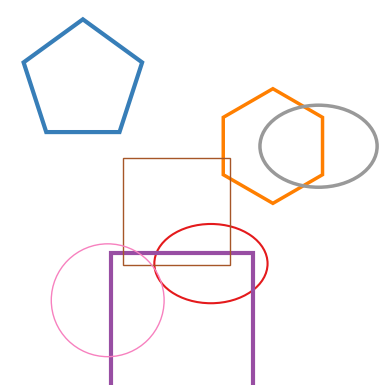[{"shape": "oval", "thickness": 1.5, "radius": 0.74, "center": [0.548, 0.315]}, {"shape": "pentagon", "thickness": 3, "radius": 0.81, "center": [0.215, 0.788]}, {"shape": "square", "thickness": 3, "radius": 0.92, "center": [0.472, 0.157]}, {"shape": "hexagon", "thickness": 2.5, "radius": 0.74, "center": [0.709, 0.621]}, {"shape": "square", "thickness": 1, "radius": 0.7, "center": [0.458, 0.451]}, {"shape": "circle", "thickness": 1, "radius": 0.73, "center": [0.28, 0.22]}, {"shape": "oval", "thickness": 2.5, "radius": 0.76, "center": [0.827, 0.62]}]